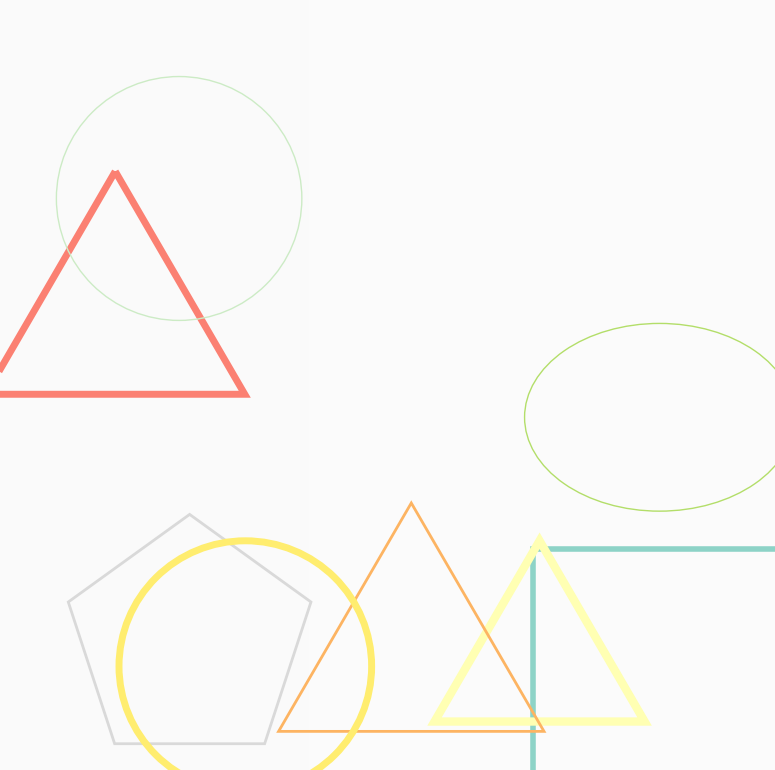[{"shape": "square", "thickness": 2, "radius": 0.88, "center": [0.863, 0.112]}, {"shape": "triangle", "thickness": 3, "radius": 0.78, "center": [0.696, 0.141]}, {"shape": "triangle", "thickness": 2.5, "radius": 0.96, "center": [0.149, 0.584]}, {"shape": "triangle", "thickness": 1, "radius": 0.99, "center": [0.531, 0.149]}, {"shape": "oval", "thickness": 0.5, "radius": 0.87, "center": [0.851, 0.458]}, {"shape": "pentagon", "thickness": 1, "radius": 0.82, "center": [0.245, 0.167]}, {"shape": "circle", "thickness": 0.5, "radius": 0.79, "center": [0.231, 0.742]}, {"shape": "circle", "thickness": 2.5, "radius": 0.81, "center": [0.317, 0.135]}]